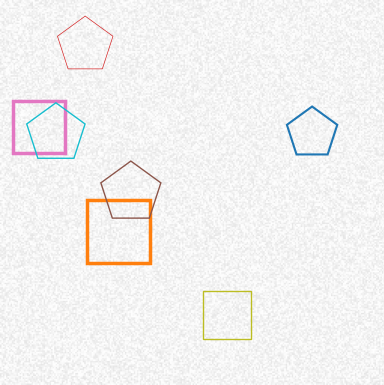[{"shape": "pentagon", "thickness": 1.5, "radius": 0.34, "center": [0.811, 0.655]}, {"shape": "square", "thickness": 2.5, "radius": 0.4, "center": [0.308, 0.399]}, {"shape": "pentagon", "thickness": 0.5, "radius": 0.38, "center": [0.221, 0.882]}, {"shape": "pentagon", "thickness": 1, "radius": 0.41, "center": [0.34, 0.5]}, {"shape": "square", "thickness": 2.5, "radius": 0.34, "center": [0.102, 0.67]}, {"shape": "square", "thickness": 1, "radius": 0.31, "center": [0.589, 0.182]}, {"shape": "pentagon", "thickness": 1, "radius": 0.4, "center": [0.145, 0.653]}]